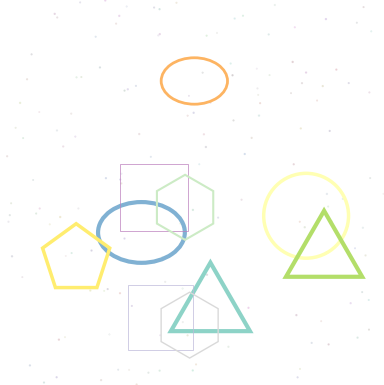[{"shape": "triangle", "thickness": 3, "radius": 0.59, "center": [0.547, 0.199]}, {"shape": "circle", "thickness": 2.5, "radius": 0.55, "center": [0.795, 0.44]}, {"shape": "square", "thickness": 0.5, "radius": 0.42, "center": [0.417, 0.176]}, {"shape": "oval", "thickness": 3, "radius": 0.56, "center": [0.367, 0.396]}, {"shape": "oval", "thickness": 2, "radius": 0.43, "center": [0.505, 0.79]}, {"shape": "triangle", "thickness": 3, "radius": 0.57, "center": [0.842, 0.338]}, {"shape": "hexagon", "thickness": 1, "radius": 0.43, "center": [0.493, 0.156]}, {"shape": "square", "thickness": 0.5, "radius": 0.44, "center": [0.4, 0.487]}, {"shape": "hexagon", "thickness": 1.5, "radius": 0.42, "center": [0.481, 0.462]}, {"shape": "pentagon", "thickness": 2.5, "radius": 0.46, "center": [0.198, 0.327]}]